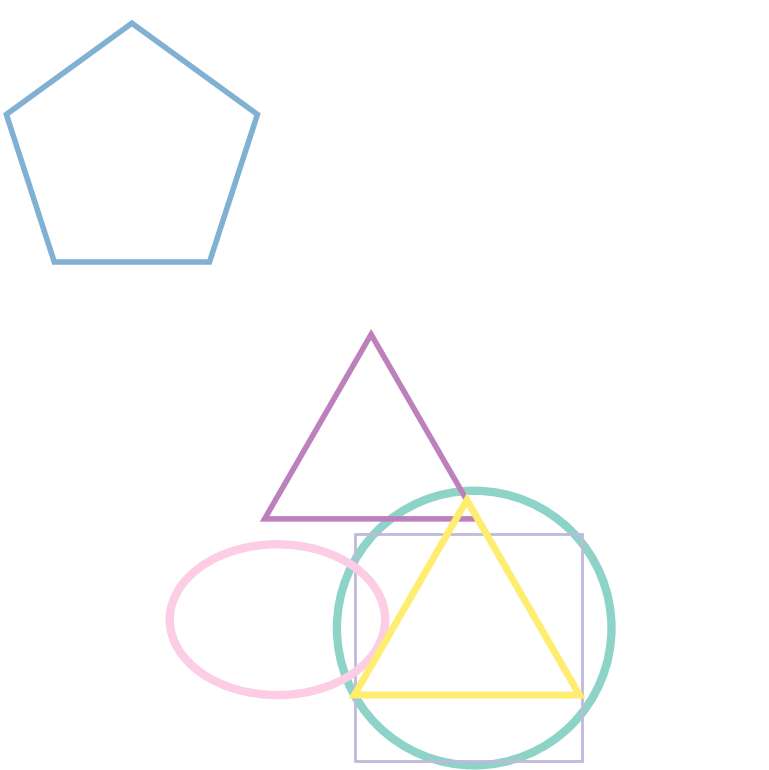[{"shape": "circle", "thickness": 3, "radius": 0.89, "center": [0.616, 0.184]}, {"shape": "square", "thickness": 1, "radius": 0.74, "center": [0.609, 0.16]}, {"shape": "pentagon", "thickness": 2, "radius": 0.86, "center": [0.171, 0.798]}, {"shape": "oval", "thickness": 3, "radius": 0.7, "center": [0.36, 0.195]}, {"shape": "triangle", "thickness": 2, "radius": 0.8, "center": [0.482, 0.406]}, {"shape": "triangle", "thickness": 2.5, "radius": 0.84, "center": [0.606, 0.182]}]